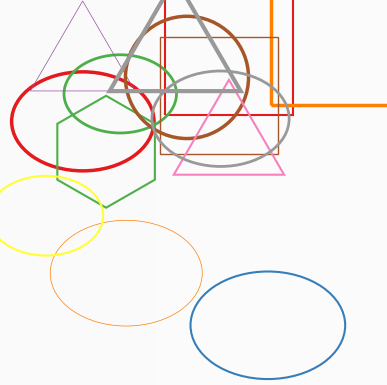[{"shape": "square", "thickness": 1.5, "radius": 0.83, "center": [0.59, 0.866]}, {"shape": "oval", "thickness": 2.5, "radius": 0.92, "center": [0.214, 0.685]}, {"shape": "oval", "thickness": 1.5, "radius": 1.0, "center": [0.691, 0.155]}, {"shape": "oval", "thickness": 2, "radius": 0.73, "center": [0.31, 0.756]}, {"shape": "hexagon", "thickness": 1.5, "radius": 0.73, "center": [0.274, 0.606]}, {"shape": "triangle", "thickness": 0.5, "radius": 0.78, "center": [0.213, 0.842]}, {"shape": "square", "thickness": 2.5, "radius": 0.81, "center": [0.861, 0.889]}, {"shape": "oval", "thickness": 0.5, "radius": 0.98, "center": [0.326, 0.29]}, {"shape": "oval", "thickness": 1.5, "radius": 0.74, "center": [0.118, 0.44]}, {"shape": "square", "thickness": 1, "radius": 0.76, "center": [0.565, 0.751]}, {"shape": "circle", "thickness": 2.5, "radius": 0.79, "center": [0.483, 0.799]}, {"shape": "triangle", "thickness": 1.5, "radius": 0.82, "center": [0.591, 0.628]}, {"shape": "oval", "thickness": 2, "radius": 0.89, "center": [0.569, 0.692]}, {"shape": "triangle", "thickness": 3, "radius": 0.98, "center": [0.452, 0.861]}]